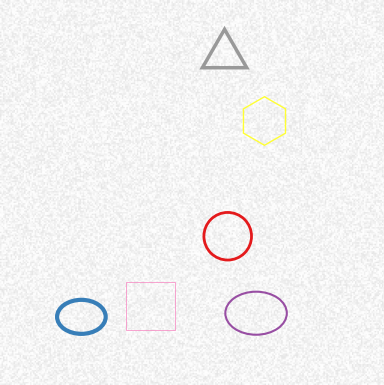[{"shape": "circle", "thickness": 2, "radius": 0.31, "center": [0.591, 0.386]}, {"shape": "oval", "thickness": 3, "radius": 0.32, "center": [0.211, 0.177]}, {"shape": "oval", "thickness": 1.5, "radius": 0.4, "center": [0.665, 0.186]}, {"shape": "hexagon", "thickness": 1, "radius": 0.32, "center": [0.687, 0.686]}, {"shape": "square", "thickness": 0.5, "radius": 0.32, "center": [0.391, 0.206]}, {"shape": "triangle", "thickness": 2.5, "radius": 0.33, "center": [0.583, 0.857]}]